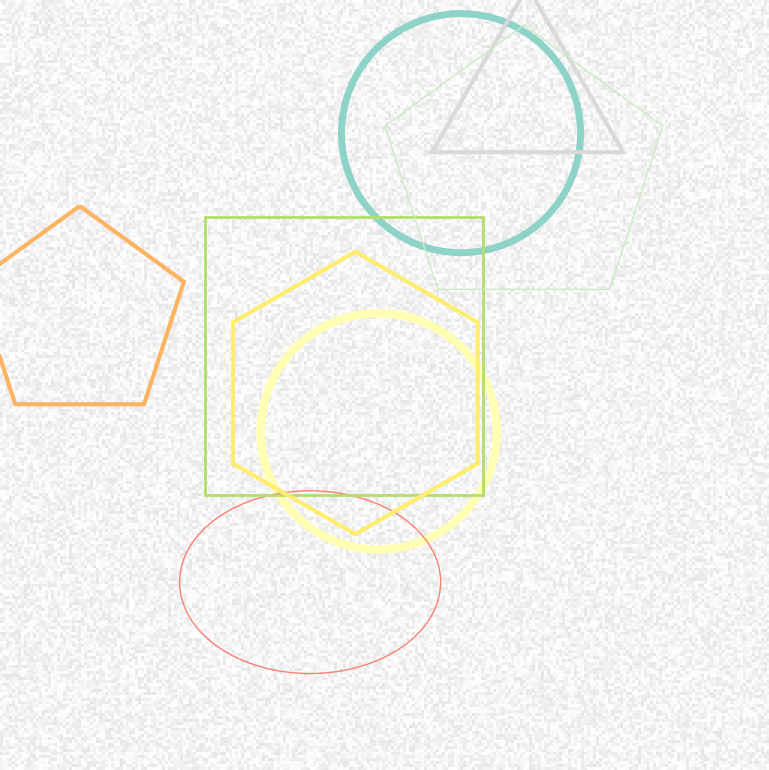[{"shape": "circle", "thickness": 2.5, "radius": 0.78, "center": [0.599, 0.827]}, {"shape": "circle", "thickness": 3, "radius": 0.77, "center": [0.492, 0.44]}, {"shape": "oval", "thickness": 0.5, "radius": 0.85, "center": [0.403, 0.244]}, {"shape": "pentagon", "thickness": 1.5, "radius": 0.71, "center": [0.103, 0.59]}, {"shape": "square", "thickness": 1, "radius": 0.9, "center": [0.446, 0.538]}, {"shape": "triangle", "thickness": 1.5, "radius": 0.72, "center": [0.685, 0.874]}, {"shape": "pentagon", "thickness": 0.5, "radius": 0.95, "center": [0.68, 0.778]}, {"shape": "hexagon", "thickness": 1.5, "radius": 0.92, "center": [0.462, 0.49]}]